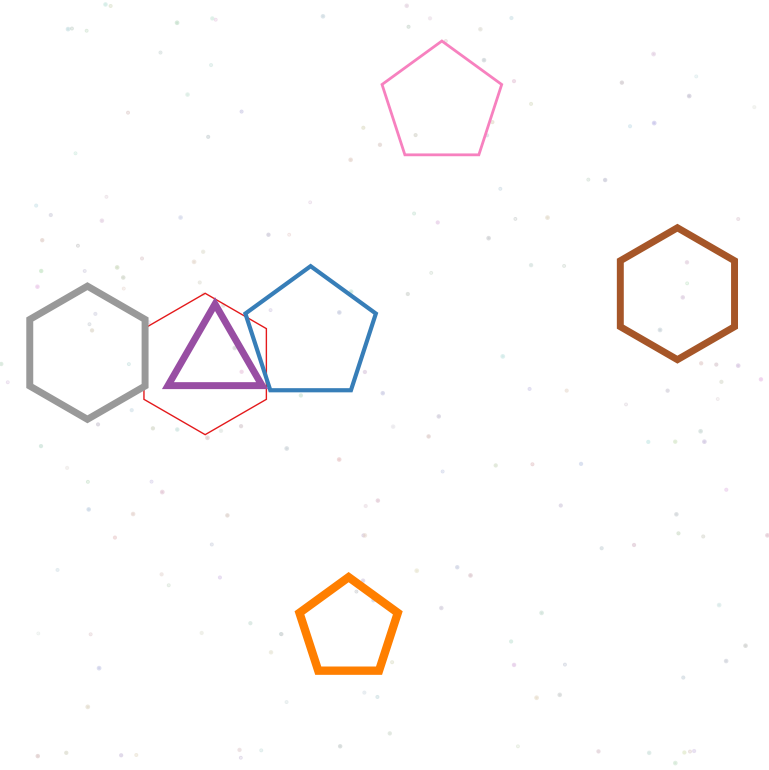[{"shape": "hexagon", "thickness": 0.5, "radius": 0.46, "center": [0.266, 0.527]}, {"shape": "pentagon", "thickness": 1.5, "radius": 0.45, "center": [0.403, 0.565]}, {"shape": "triangle", "thickness": 2.5, "radius": 0.35, "center": [0.279, 0.534]}, {"shape": "pentagon", "thickness": 3, "radius": 0.34, "center": [0.453, 0.183]}, {"shape": "hexagon", "thickness": 2.5, "radius": 0.43, "center": [0.88, 0.619]}, {"shape": "pentagon", "thickness": 1, "radius": 0.41, "center": [0.574, 0.865]}, {"shape": "hexagon", "thickness": 2.5, "radius": 0.43, "center": [0.114, 0.542]}]